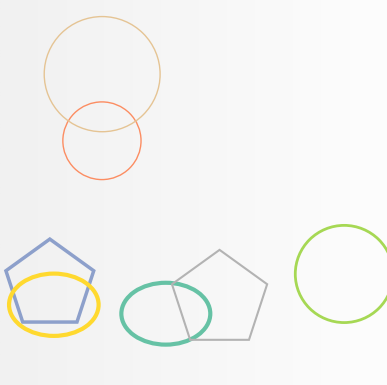[{"shape": "oval", "thickness": 3, "radius": 0.57, "center": [0.428, 0.185]}, {"shape": "circle", "thickness": 1, "radius": 0.5, "center": [0.263, 0.634]}, {"shape": "pentagon", "thickness": 2.5, "radius": 0.6, "center": [0.129, 0.26]}, {"shape": "circle", "thickness": 2, "radius": 0.63, "center": [0.888, 0.288]}, {"shape": "oval", "thickness": 3, "radius": 0.58, "center": [0.139, 0.208]}, {"shape": "circle", "thickness": 1, "radius": 0.75, "center": [0.264, 0.807]}, {"shape": "pentagon", "thickness": 1.5, "radius": 0.65, "center": [0.567, 0.222]}]